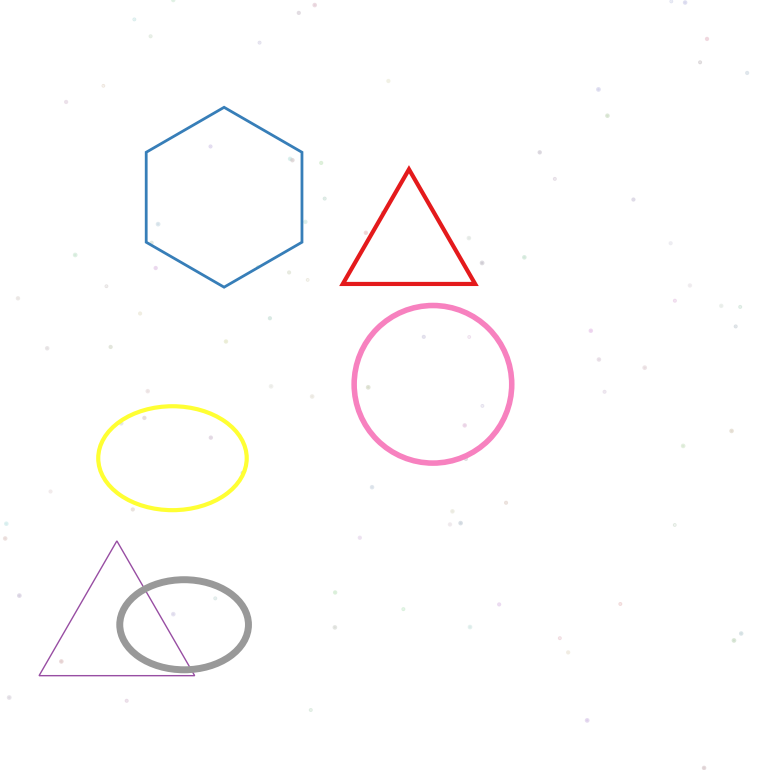[{"shape": "triangle", "thickness": 1.5, "radius": 0.5, "center": [0.531, 0.681]}, {"shape": "hexagon", "thickness": 1, "radius": 0.58, "center": [0.291, 0.744]}, {"shape": "triangle", "thickness": 0.5, "radius": 0.58, "center": [0.152, 0.181]}, {"shape": "oval", "thickness": 1.5, "radius": 0.48, "center": [0.224, 0.405]}, {"shape": "circle", "thickness": 2, "radius": 0.51, "center": [0.562, 0.501]}, {"shape": "oval", "thickness": 2.5, "radius": 0.42, "center": [0.239, 0.189]}]